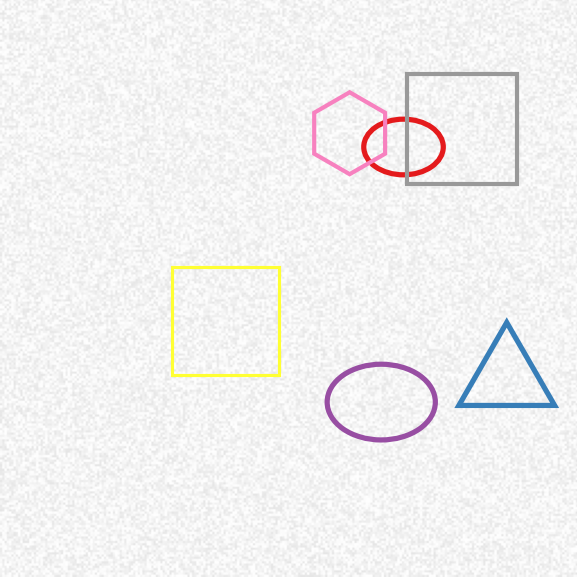[{"shape": "oval", "thickness": 2.5, "radius": 0.34, "center": [0.699, 0.745]}, {"shape": "triangle", "thickness": 2.5, "radius": 0.48, "center": [0.877, 0.345]}, {"shape": "oval", "thickness": 2.5, "radius": 0.47, "center": [0.66, 0.303]}, {"shape": "square", "thickness": 1.5, "radius": 0.46, "center": [0.39, 0.444]}, {"shape": "hexagon", "thickness": 2, "radius": 0.35, "center": [0.605, 0.768]}, {"shape": "square", "thickness": 2, "radius": 0.48, "center": [0.799, 0.776]}]